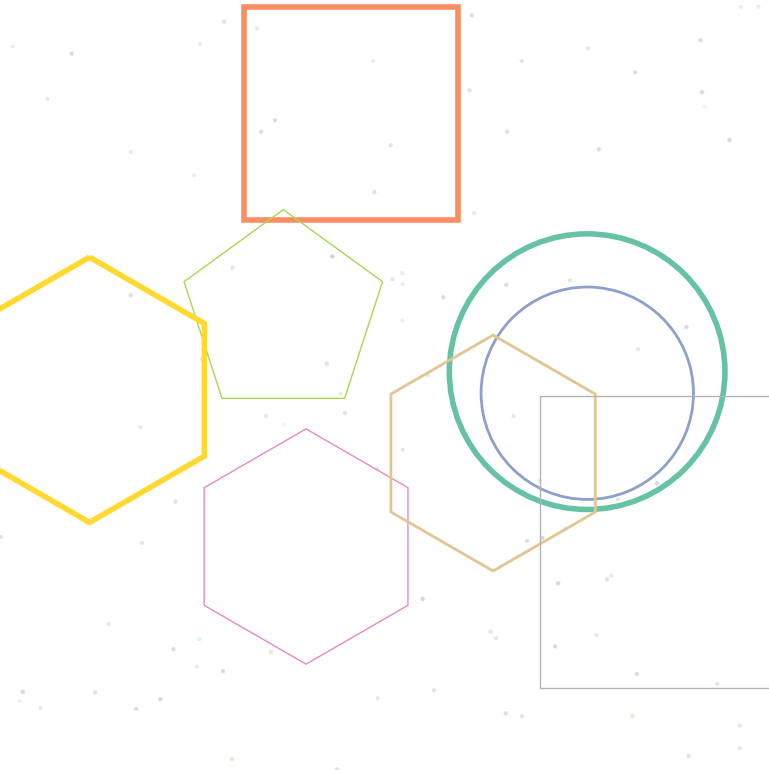[{"shape": "circle", "thickness": 2, "radius": 0.89, "center": [0.763, 0.517]}, {"shape": "square", "thickness": 2, "radius": 0.69, "center": [0.456, 0.853]}, {"shape": "circle", "thickness": 1, "radius": 0.69, "center": [0.763, 0.489]}, {"shape": "hexagon", "thickness": 0.5, "radius": 0.76, "center": [0.397, 0.29]}, {"shape": "pentagon", "thickness": 0.5, "radius": 0.68, "center": [0.368, 0.592]}, {"shape": "hexagon", "thickness": 2, "radius": 0.86, "center": [0.116, 0.494]}, {"shape": "hexagon", "thickness": 1, "radius": 0.77, "center": [0.64, 0.412]}, {"shape": "square", "thickness": 0.5, "radius": 0.95, "center": [0.892, 0.296]}]